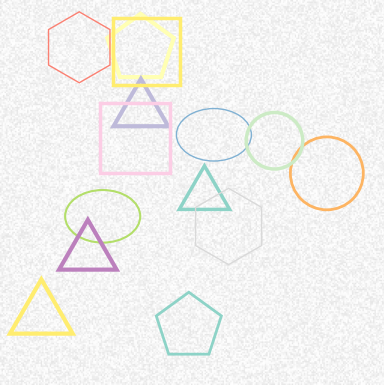[{"shape": "triangle", "thickness": 2.5, "radius": 0.38, "center": [0.531, 0.494]}, {"shape": "pentagon", "thickness": 2, "radius": 0.44, "center": [0.49, 0.152]}, {"shape": "pentagon", "thickness": 3, "radius": 0.45, "center": [0.365, 0.873]}, {"shape": "triangle", "thickness": 3, "radius": 0.41, "center": [0.366, 0.713]}, {"shape": "hexagon", "thickness": 1, "radius": 0.46, "center": [0.206, 0.877]}, {"shape": "oval", "thickness": 1, "radius": 0.49, "center": [0.556, 0.65]}, {"shape": "circle", "thickness": 2, "radius": 0.47, "center": [0.849, 0.55]}, {"shape": "oval", "thickness": 1.5, "radius": 0.49, "center": [0.267, 0.438]}, {"shape": "square", "thickness": 2.5, "radius": 0.46, "center": [0.351, 0.641]}, {"shape": "hexagon", "thickness": 1, "radius": 0.5, "center": [0.594, 0.412]}, {"shape": "triangle", "thickness": 3, "radius": 0.43, "center": [0.228, 0.343]}, {"shape": "circle", "thickness": 2.5, "radius": 0.37, "center": [0.713, 0.634]}, {"shape": "triangle", "thickness": 3, "radius": 0.47, "center": [0.107, 0.18]}, {"shape": "square", "thickness": 2.5, "radius": 0.44, "center": [0.381, 0.866]}]